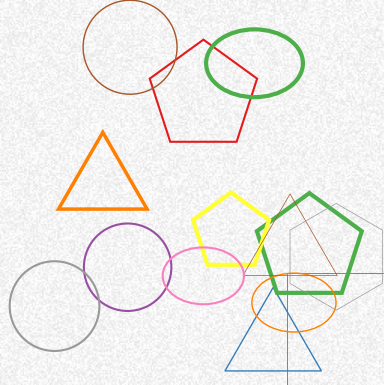[{"shape": "square", "thickness": 0.5, "radius": 0.75, "center": [0.896, 0.141]}, {"shape": "pentagon", "thickness": 1.5, "radius": 0.73, "center": [0.528, 0.75]}, {"shape": "triangle", "thickness": 1, "radius": 0.72, "center": [0.71, 0.109]}, {"shape": "pentagon", "thickness": 3, "radius": 0.72, "center": [0.804, 0.355]}, {"shape": "oval", "thickness": 3, "radius": 0.63, "center": [0.661, 0.836]}, {"shape": "circle", "thickness": 1.5, "radius": 0.57, "center": [0.331, 0.306]}, {"shape": "oval", "thickness": 1, "radius": 0.55, "center": [0.764, 0.214]}, {"shape": "triangle", "thickness": 2.5, "radius": 0.66, "center": [0.267, 0.523]}, {"shape": "pentagon", "thickness": 3, "radius": 0.52, "center": [0.6, 0.396]}, {"shape": "circle", "thickness": 1, "radius": 0.61, "center": [0.338, 0.877]}, {"shape": "triangle", "thickness": 0.5, "radius": 0.71, "center": [0.753, 0.355]}, {"shape": "oval", "thickness": 1.5, "radius": 0.53, "center": [0.528, 0.284]}, {"shape": "hexagon", "thickness": 0.5, "radius": 0.69, "center": [0.873, 0.333]}, {"shape": "circle", "thickness": 1.5, "radius": 0.58, "center": [0.142, 0.205]}]